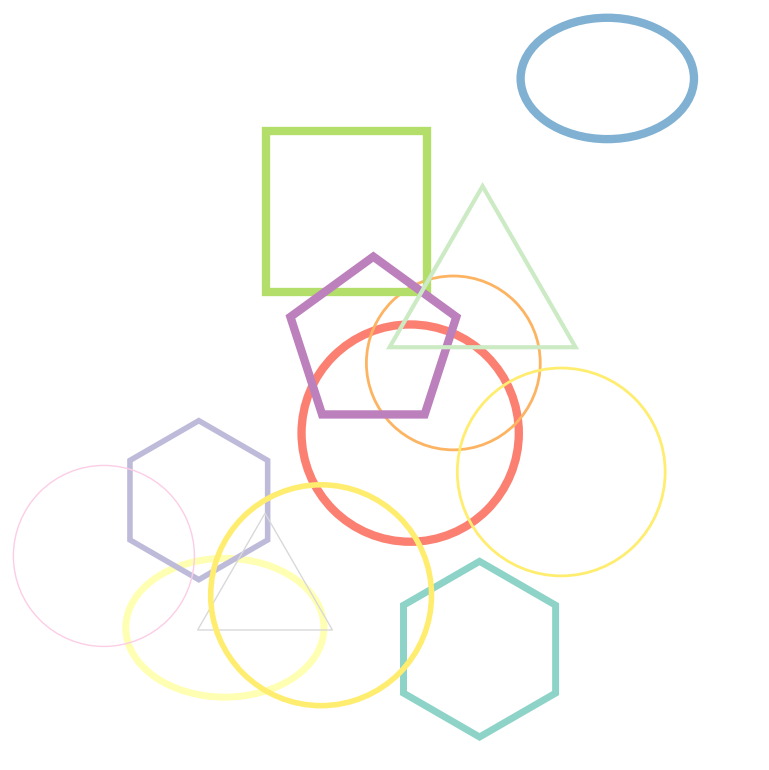[{"shape": "hexagon", "thickness": 2.5, "radius": 0.57, "center": [0.623, 0.157]}, {"shape": "oval", "thickness": 2.5, "radius": 0.64, "center": [0.292, 0.185]}, {"shape": "hexagon", "thickness": 2, "radius": 0.52, "center": [0.258, 0.35]}, {"shape": "circle", "thickness": 3, "radius": 0.71, "center": [0.533, 0.438]}, {"shape": "oval", "thickness": 3, "radius": 0.56, "center": [0.789, 0.898]}, {"shape": "circle", "thickness": 1, "radius": 0.56, "center": [0.589, 0.529]}, {"shape": "square", "thickness": 3, "radius": 0.52, "center": [0.45, 0.725]}, {"shape": "circle", "thickness": 0.5, "radius": 0.59, "center": [0.135, 0.278]}, {"shape": "triangle", "thickness": 0.5, "radius": 0.51, "center": [0.344, 0.232]}, {"shape": "pentagon", "thickness": 3, "radius": 0.57, "center": [0.485, 0.553]}, {"shape": "triangle", "thickness": 1.5, "radius": 0.7, "center": [0.627, 0.619]}, {"shape": "circle", "thickness": 1, "radius": 0.67, "center": [0.729, 0.387]}, {"shape": "circle", "thickness": 2, "radius": 0.72, "center": [0.417, 0.227]}]